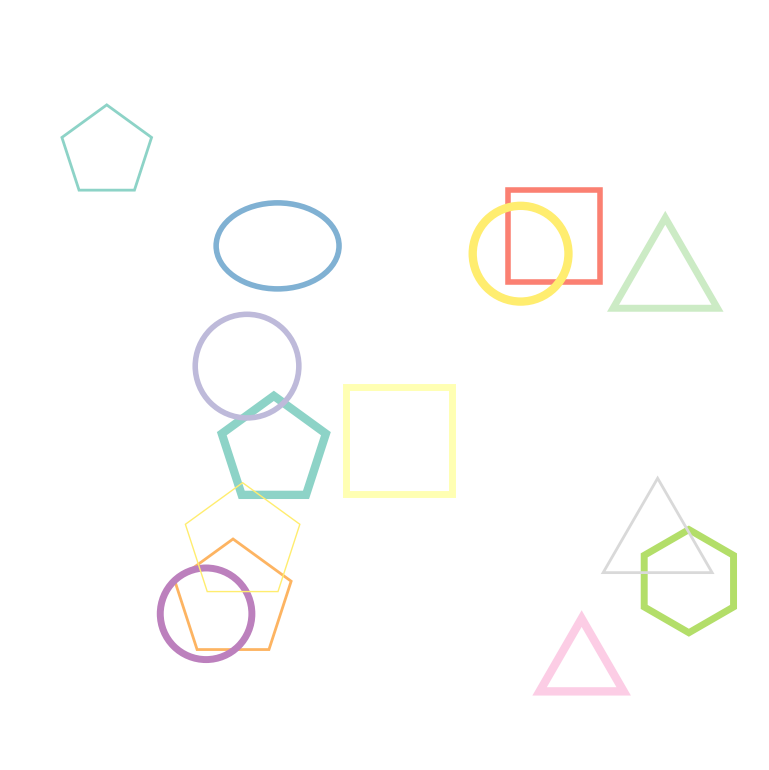[{"shape": "pentagon", "thickness": 1, "radius": 0.31, "center": [0.139, 0.803]}, {"shape": "pentagon", "thickness": 3, "radius": 0.36, "center": [0.356, 0.415]}, {"shape": "square", "thickness": 2.5, "radius": 0.35, "center": [0.518, 0.428]}, {"shape": "circle", "thickness": 2, "radius": 0.34, "center": [0.321, 0.525]}, {"shape": "square", "thickness": 2, "radius": 0.3, "center": [0.719, 0.694]}, {"shape": "oval", "thickness": 2, "radius": 0.4, "center": [0.361, 0.681]}, {"shape": "pentagon", "thickness": 1, "radius": 0.4, "center": [0.303, 0.221]}, {"shape": "hexagon", "thickness": 2.5, "radius": 0.33, "center": [0.895, 0.245]}, {"shape": "triangle", "thickness": 3, "radius": 0.32, "center": [0.755, 0.134]}, {"shape": "triangle", "thickness": 1, "radius": 0.41, "center": [0.854, 0.297]}, {"shape": "circle", "thickness": 2.5, "radius": 0.3, "center": [0.268, 0.203]}, {"shape": "triangle", "thickness": 2.5, "radius": 0.39, "center": [0.864, 0.639]}, {"shape": "circle", "thickness": 3, "radius": 0.31, "center": [0.676, 0.671]}, {"shape": "pentagon", "thickness": 0.5, "radius": 0.39, "center": [0.315, 0.295]}]